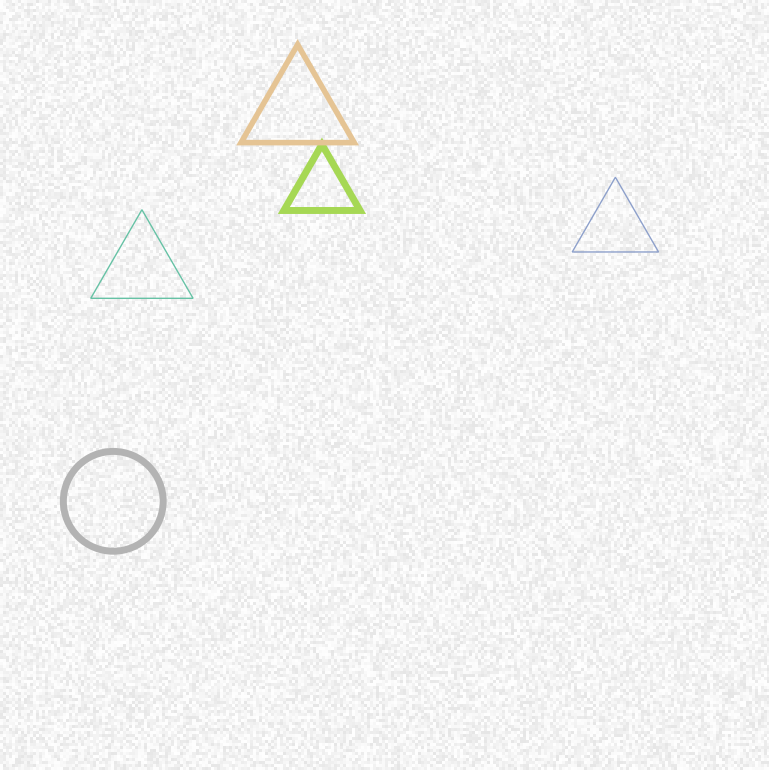[{"shape": "triangle", "thickness": 0.5, "radius": 0.38, "center": [0.184, 0.651]}, {"shape": "triangle", "thickness": 0.5, "radius": 0.32, "center": [0.799, 0.705]}, {"shape": "triangle", "thickness": 2.5, "radius": 0.29, "center": [0.418, 0.755]}, {"shape": "triangle", "thickness": 2, "radius": 0.42, "center": [0.387, 0.857]}, {"shape": "circle", "thickness": 2.5, "radius": 0.32, "center": [0.147, 0.349]}]